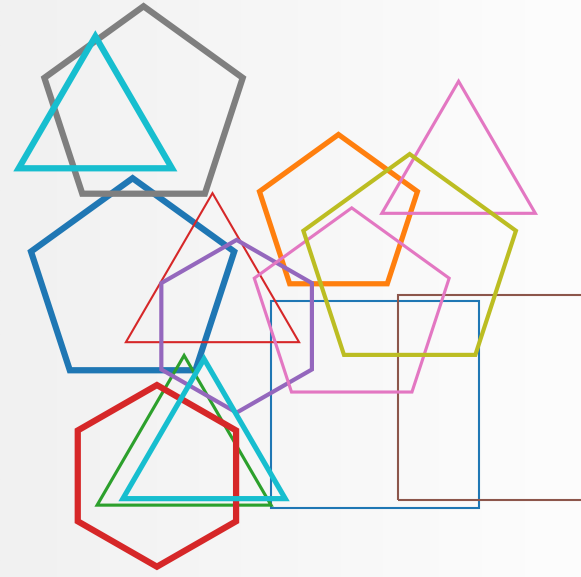[{"shape": "pentagon", "thickness": 3, "radius": 0.92, "center": [0.228, 0.507]}, {"shape": "square", "thickness": 1, "radius": 0.89, "center": [0.645, 0.299]}, {"shape": "pentagon", "thickness": 2.5, "radius": 0.71, "center": [0.582, 0.623]}, {"shape": "triangle", "thickness": 1.5, "radius": 0.86, "center": [0.317, 0.211]}, {"shape": "triangle", "thickness": 1, "radius": 0.86, "center": [0.366, 0.493]}, {"shape": "hexagon", "thickness": 3, "radius": 0.79, "center": [0.27, 0.175]}, {"shape": "hexagon", "thickness": 2, "radius": 0.75, "center": [0.407, 0.434]}, {"shape": "square", "thickness": 1, "radius": 0.89, "center": [0.861, 0.311]}, {"shape": "pentagon", "thickness": 1.5, "radius": 0.88, "center": [0.605, 0.463]}, {"shape": "triangle", "thickness": 1.5, "radius": 0.76, "center": [0.789, 0.706]}, {"shape": "pentagon", "thickness": 3, "radius": 0.9, "center": [0.247, 0.809]}, {"shape": "pentagon", "thickness": 2, "radius": 0.96, "center": [0.705, 0.54]}, {"shape": "triangle", "thickness": 3, "radius": 0.76, "center": [0.164, 0.784]}, {"shape": "triangle", "thickness": 2.5, "radius": 0.81, "center": [0.351, 0.216]}]